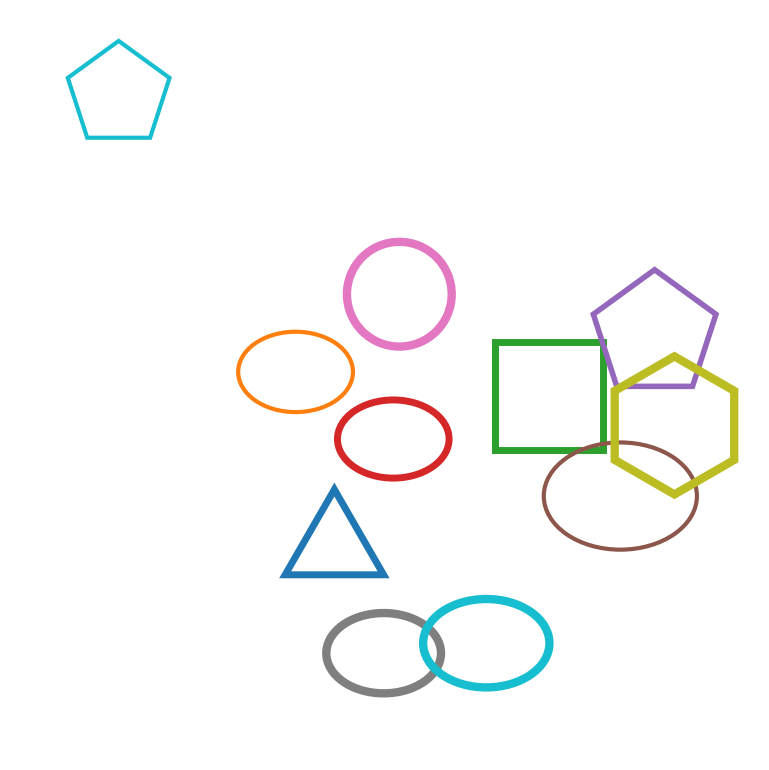[{"shape": "triangle", "thickness": 2.5, "radius": 0.37, "center": [0.434, 0.29]}, {"shape": "oval", "thickness": 1.5, "radius": 0.37, "center": [0.384, 0.517]}, {"shape": "square", "thickness": 2.5, "radius": 0.35, "center": [0.713, 0.486]}, {"shape": "oval", "thickness": 2.5, "radius": 0.36, "center": [0.511, 0.43]}, {"shape": "pentagon", "thickness": 2, "radius": 0.42, "center": [0.85, 0.566]}, {"shape": "oval", "thickness": 1.5, "radius": 0.5, "center": [0.806, 0.356]}, {"shape": "circle", "thickness": 3, "radius": 0.34, "center": [0.519, 0.618]}, {"shape": "oval", "thickness": 3, "radius": 0.37, "center": [0.498, 0.152]}, {"shape": "hexagon", "thickness": 3, "radius": 0.45, "center": [0.876, 0.448]}, {"shape": "oval", "thickness": 3, "radius": 0.41, "center": [0.632, 0.165]}, {"shape": "pentagon", "thickness": 1.5, "radius": 0.35, "center": [0.154, 0.877]}]